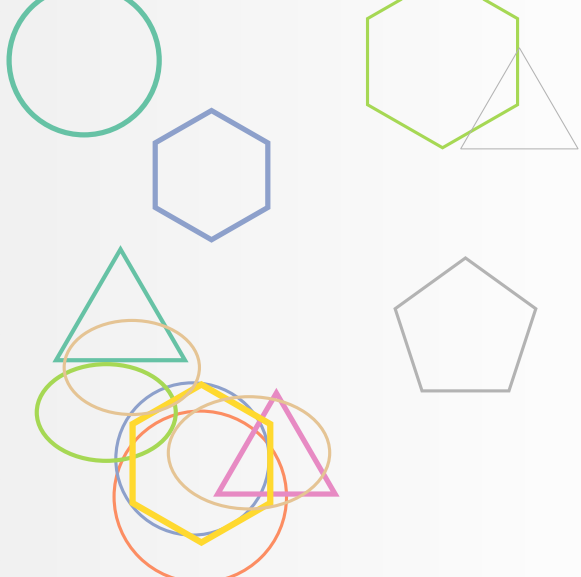[{"shape": "circle", "thickness": 2.5, "radius": 0.65, "center": [0.145, 0.895]}, {"shape": "triangle", "thickness": 2, "radius": 0.64, "center": [0.207, 0.439]}, {"shape": "circle", "thickness": 1.5, "radius": 0.74, "center": [0.345, 0.139]}, {"shape": "circle", "thickness": 1.5, "radius": 0.66, "center": [0.331, 0.204]}, {"shape": "hexagon", "thickness": 2.5, "radius": 0.56, "center": [0.364, 0.696]}, {"shape": "triangle", "thickness": 2.5, "radius": 0.58, "center": [0.475, 0.202]}, {"shape": "oval", "thickness": 2, "radius": 0.6, "center": [0.183, 0.285]}, {"shape": "hexagon", "thickness": 1.5, "radius": 0.75, "center": [0.761, 0.892]}, {"shape": "hexagon", "thickness": 3, "radius": 0.68, "center": [0.347, 0.197]}, {"shape": "oval", "thickness": 1.5, "radius": 0.58, "center": [0.227, 0.363]}, {"shape": "oval", "thickness": 1.5, "radius": 0.69, "center": [0.428, 0.215]}, {"shape": "triangle", "thickness": 0.5, "radius": 0.58, "center": [0.894, 0.8]}, {"shape": "pentagon", "thickness": 1.5, "radius": 0.64, "center": [0.801, 0.425]}]